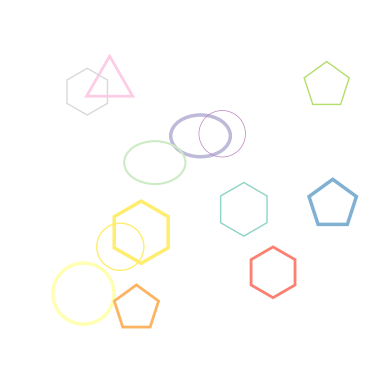[{"shape": "hexagon", "thickness": 1, "radius": 0.35, "center": [0.633, 0.456]}, {"shape": "circle", "thickness": 2.5, "radius": 0.4, "center": [0.217, 0.237]}, {"shape": "oval", "thickness": 2.5, "radius": 0.39, "center": [0.521, 0.647]}, {"shape": "hexagon", "thickness": 2, "radius": 0.33, "center": [0.709, 0.293]}, {"shape": "pentagon", "thickness": 2.5, "radius": 0.32, "center": [0.864, 0.47]}, {"shape": "pentagon", "thickness": 2, "radius": 0.3, "center": [0.354, 0.199]}, {"shape": "pentagon", "thickness": 1, "radius": 0.31, "center": [0.849, 0.779]}, {"shape": "triangle", "thickness": 2, "radius": 0.35, "center": [0.285, 0.785]}, {"shape": "hexagon", "thickness": 1, "radius": 0.3, "center": [0.227, 0.762]}, {"shape": "circle", "thickness": 0.5, "radius": 0.3, "center": [0.577, 0.653]}, {"shape": "oval", "thickness": 1.5, "radius": 0.4, "center": [0.402, 0.578]}, {"shape": "circle", "thickness": 1, "radius": 0.31, "center": [0.313, 0.359]}, {"shape": "hexagon", "thickness": 2.5, "radius": 0.4, "center": [0.367, 0.397]}]